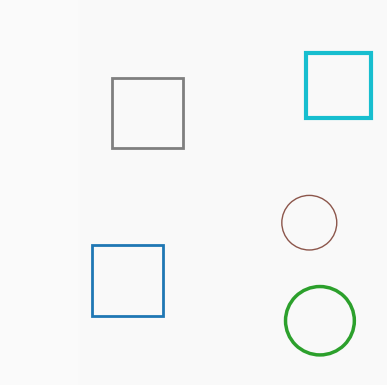[{"shape": "square", "thickness": 2, "radius": 0.46, "center": [0.329, 0.271]}, {"shape": "circle", "thickness": 2.5, "radius": 0.44, "center": [0.826, 0.167]}, {"shape": "circle", "thickness": 1, "radius": 0.35, "center": [0.798, 0.422]}, {"shape": "square", "thickness": 2, "radius": 0.46, "center": [0.38, 0.707]}, {"shape": "square", "thickness": 3, "radius": 0.42, "center": [0.874, 0.778]}]